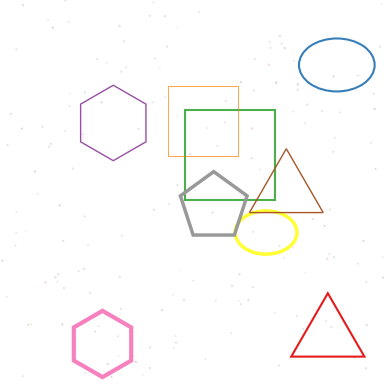[{"shape": "triangle", "thickness": 1.5, "radius": 0.55, "center": [0.851, 0.129]}, {"shape": "oval", "thickness": 1.5, "radius": 0.49, "center": [0.875, 0.831]}, {"shape": "square", "thickness": 1.5, "radius": 0.58, "center": [0.598, 0.597]}, {"shape": "hexagon", "thickness": 1, "radius": 0.49, "center": [0.294, 0.681]}, {"shape": "square", "thickness": 0.5, "radius": 0.45, "center": [0.527, 0.685]}, {"shape": "oval", "thickness": 2.5, "radius": 0.4, "center": [0.691, 0.396]}, {"shape": "triangle", "thickness": 1, "radius": 0.55, "center": [0.744, 0.503]}, {"shape": "hexagon", "thickness": 3, "radius": 0.43, "center": [0.266, 0.107]}, {"shape": "pentagon", "thickness": 2.5, "radius": 0.46, "center": [0.555, 0.463]}]